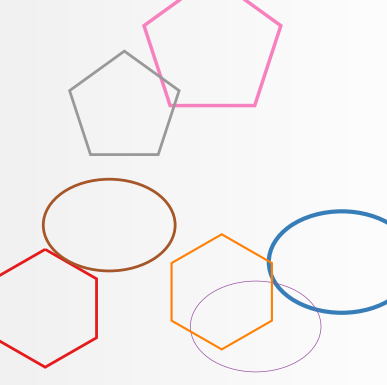[{"shape": "hexagon", "thickness": 2, "radius": 0.77, "center": [0.117, 0.199]}, {"shape": "oval", "thickness": 3, "radius": 0.94, "center": [0.882, 0.319]}, {"shape": "oval", "thickness": 0.5, "radius": 0.84, "center": [0.66, 0.152]}, {"shape": "hexagon", "thickness": 1.5, "radius": 0.75, "center": [0.572, 0.242]}, {"shape": "oval", "thickness": 2, "radius": 0.85, "center": [0.282, 0.415]}, {"shape": "pentagon", "thickness": 2.5, "radius": 0.93, "center": [0.548, 0.876]}, {"shape": "pentagon", "thickness": 2, "radius": 0.74, "center": [0.321, 0.719]}]